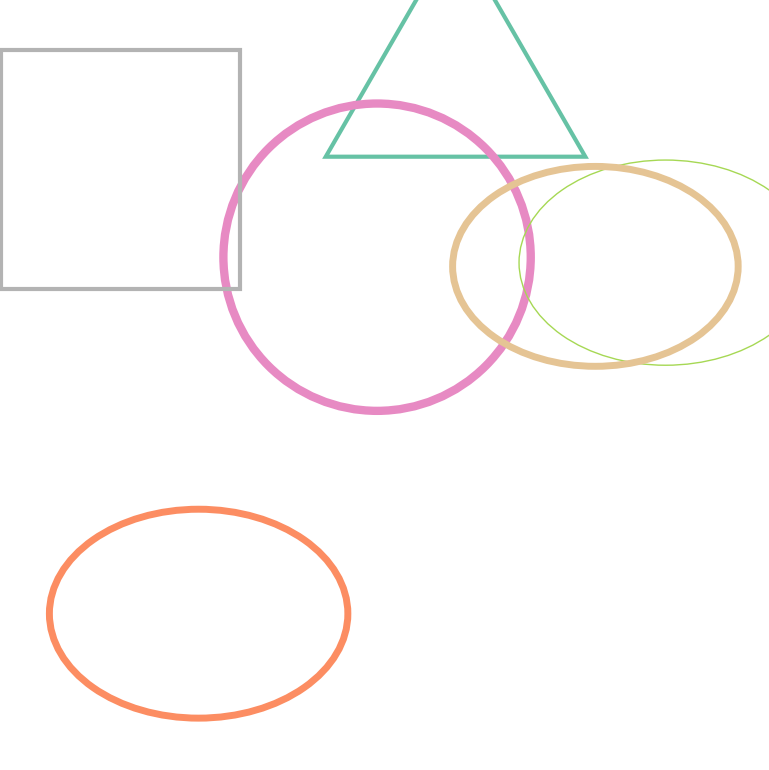[{"shape": "triangle", "thickness": 1.5, "radius": 0.97, "center": [0.592, 0.894]}, {"shape": "oval", "thickness": 2.5, "radius": 0.97, "center": [0.258, 0.203]}, {"shape": "circle", "thickness": 3, "radius": 1.0, "center": [0.49, 0.666]}, {"shape": "oval", "thickness": 0.5, "radius": 0.95, "center": [0.864, 0.659]}, {"shape": "oval", "thickness": 2.5, "radius": 0.93, "center": [0.773, 0.654]}, {"shape": "square", "thickness": 1.5, "radius": 0.78, "center": [0.156, 0.78]}]